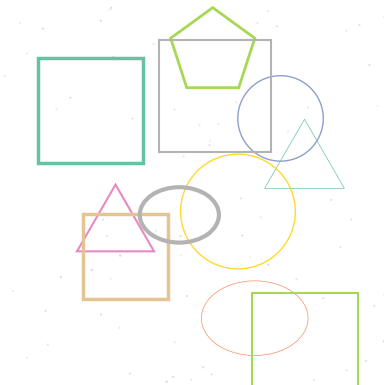[{"shape": "square", "thickness": 2.5, "radius": 0.68, "center": [0.235, 0.712]}, {"shape": "triangle", "thickness": 0.5, "radius": 0.6, "center": [0.791, 0.571]}, {"shape": "oval", "thickness": 0.5, "radius": 0.69, "center": [0.662, 0.174]}, {"shape": "circle", "thickness": 1, "radius": 0.56, "center": [0.729, 0.692]}, {"shape": "triangle", "thickness": 1.5, "radius": 0.58, "center": [0.3, 0.405]}, {"shape": "pentagon", "thickness": 2, "radius": 0.57, "center": [0.553, 0.865]}, {"shape": "square", "thickness": 1.5, "radius": 0.69, "center": [0.793, 0.101]}, {"shape": "circle", "thickness": 1, "radius": 0.75, "center": [0.618, 0.451]}, {"shape": "square", "thickness": 2.5, "radius": 0.55, "center": [0.326, 0.334]}, {"shape": "oval", "thickness": 3, "radius": 0.51, "center": [0.466, 0.442]}, {"shape": "square", "thickness": 1.5, "radius": 0.73, "center": [0.559, 0.752]}]